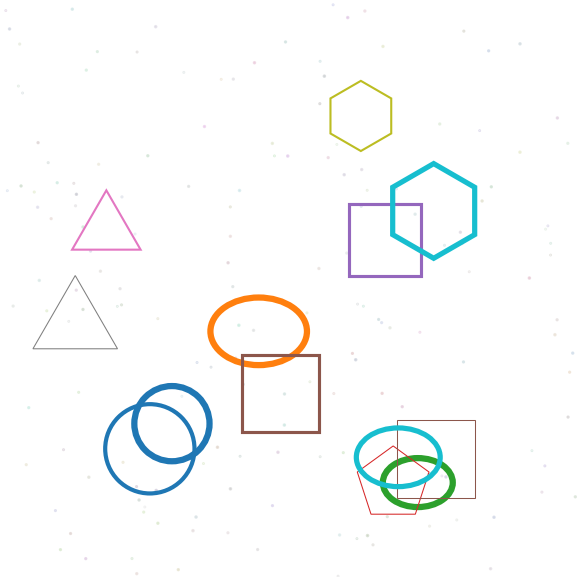[{"shape": "circle", "thickness": 2, "radius": 0.39, "center": [0.259, 0.222]}, {"shape": "circle", "thickness": 3, "radius": 0.33, "center": [0.298, 0.266]}, {"shape": "oval", "thickness": 3, "radius": 0.42, "center": [0.448, 0.425]}, {"shape": "oval", "thickness": 3, "radius": 0.3, "center": [0.723, 0.163]}, {"shape": "pentagon", "thickness": 0.5, "radius": 0.33, "center": [0.681, 0.162]}, {"shape": "square", "thickness": 1.5, "radius": 0.31, "center": [0.666, 0.584]}, {"shape": "square", "thickness": 1.5, "radius": 0.33, "center": [0.486, 0.317]}, {"shape": "square", "thickness": 0.5, "radius": 0.34, "center": [0.755, 0.205]}, {"shape": "triangle", "thickness": 1, "radius": 0.34, "center": [0.184, 0.601]}, {"shape": "triangle", "thickness": 0.5, "radius": 0.42, "center": [0.13, 0.437]}, {"shape": "hexagon", "thickness": 1, "radius": 0.3, "center": [0.625, 0.798]}, {"shape": "hexagon", "thickness": 2.5, "radius": 0.41, "center": [0.751, 0.634]}, {"shape": "oval", "thickness": 2.5, "radius": 0.36, "center": [0.69, 0.207]}]